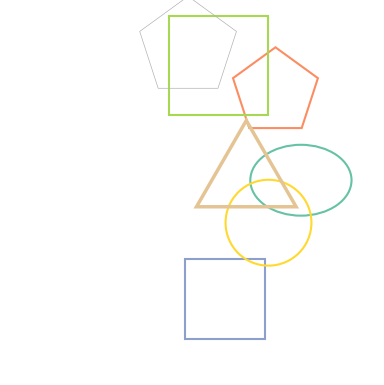[{"shape": "oval", "thickness": 1.5, "radius": 0.66, "center": [0.782, 0.532]}, {"shape": "pentagon", "thickness": 1.5, "radius": 0.58, "center": [0.716, 0.761]}, {"shape": "square", "thickness": 1.5, "radius": 0.52, "center": [0.584, 0.223]}, {"shape": "square", "thickness": 1.5, "radius": 0.64, "center": [0.568, 0.829]}, {"shape": "circle", "thickness": 1.5, "radius": 0.56, "center": [0.697, 0.422]}, {"shape": "triangle", "thickness": 2.5, "radius": 0.75, "center": [0.64, 0.538]}, {"shape": "pentagon", "thickness": 0.5, "radius": 0.66, "center": [0.489, 0.878]}]